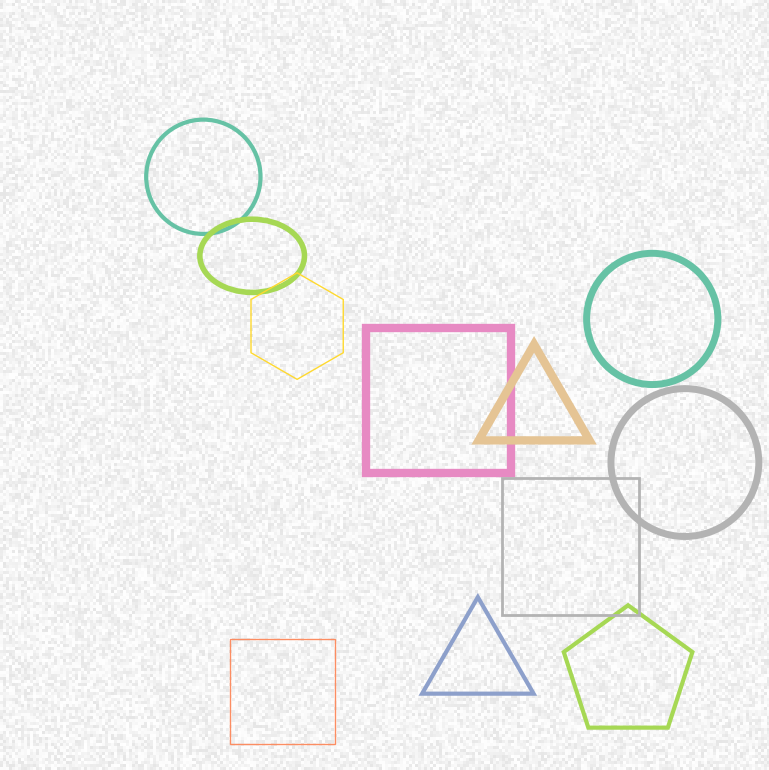[{"shape": "circle", "thickness": 1.5, "radius": 0.37, "center": [0.264, 0.77]}, {"shape": "circle", "thickness": 2.5, "radius": 0.43, "center": [0.847, 0.586]}, {"shape": "square", "thickness": 0.5, "radius": 0.34, "center": [0.367, 0.102]}, {"shape": "triangle", "thickness": 1.5, "radius": 0.42, "center": [0.621, 0.141]}, {"shape": "square", "thickness": 3, "radius": 0.47, "center": [0.569, 0.48]}, {"shape": "oval", "thickness": 2, "radius": 0.34, "center": [0.327, 0.668]}, {"shape": "pentagon", "thickness": 1.5, "radius": 0.44, "center": [0.816, 0.126]}, {"shape": "hexagon", "thickness": 0.5, "radius": 0.35, "center": [0.386, 0.576]}, {"shape": "triangle", "thickness": 3, "radius": 0.42, "center": [0.694, 0.47]}, {"shape": "circle", "thickness": 2.5, "radius": 0.48, "center": [0.889, 0.399]}, {"shape": "square", "thickness": 1, "radius": 0.45, "center": [0.741, 0.29]}]